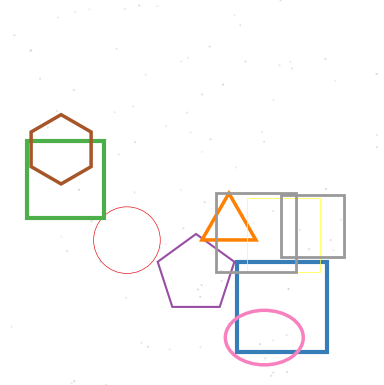[{"shape": "circle", "thickness": 0.5, "radius": 0.43, "center": [0.33, 0.376]}, {"shape": "square", "thickness": 3, "radius": 0.58, "center": [0.732, 0.201]}, {"shape": "square", "thickness": 3, "radius": 0.5, "center": [0.17, 0.533]}, {"shape": "pentagon", "thickness": 1.5, "radius": 0.52, "center": [0.509, 0.288]}, {"shape": "triangle", "thickness": 2.5, "radius": 0.4, "center": [0.595, 0.417]}, {"shape": "square", "thickness": 0.5, "radius": 0.48, "center": [0.736, 0.39]}, {"shape": "hexagon", "thickness": 2.5, "radius": 0.45, "center": [0.159, 0.612]}, {"shape": "oval", "thickness": 2.5, "radius": 0.51, "center": [0.686, 0.123]}, {"shape": "square", "thickness": 2, "radius": 0.41, "center": [0.812, 0.413]}, {"shape": "square", "thickness": 2, "radius": 0.51, "center": [0.665, 0.396]}]